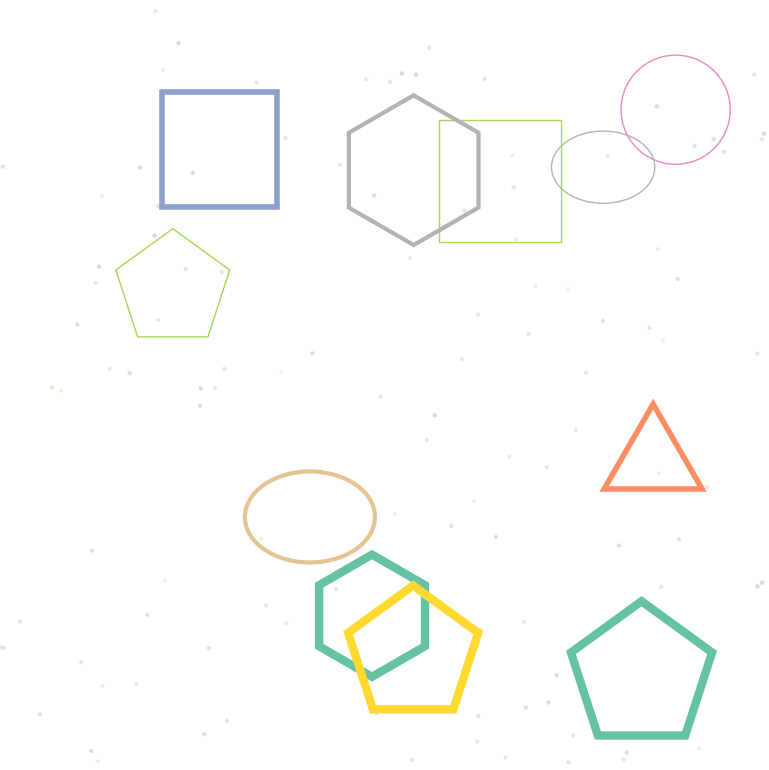[{"shape": "pentagon", "thickness": 3, "radius": 0.48, "center": [0.833, 0.123]}, {"shape": "hexagon", "thickness": 3, "radius": 0.4, "center": [0.483, 0.2]}, {"shape": "triangle", "thickness": 2, "radius": 0.37, "center": [0.848, 0.402]}, {"shape": "square", "thickness": 2, "radius": 0.37, "center": [0.285, 0.806]}, {"shape": "circle", "thickness": 0.5, "radius": 0.35, "center": [0.877, 0.858]}, {"shape": "square", "thickness": 0.5, "radius": 0.4, "center": [0.649, 0.765]}, {"shape": "pentagon", "thickness": 0.5, "radius": 0.39, "center": [0.224, 0.625]}, {"shape": "pentagon", "thickness": 3, "radius": 0.44, "center": [0.537, 0.151]}, {"shape": "oval", "thickness": 1.5, "radius": 0.42, "center": [0.402, 0.329]}, {"shape": "hexagon", "thickness": 1.5, "radius": 0.49, "center": [0.537, 0.779]}, {"shape": "oval", "thickness": 0.5, "radius": 0.34, "center": [0.783, 0.783]}]